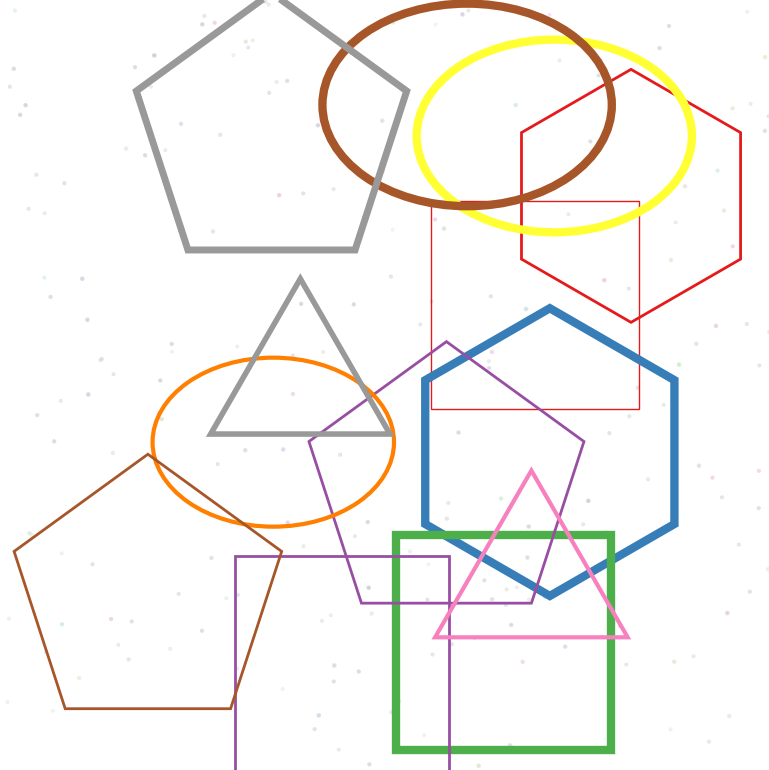[{"shape": "hexagon", "thickness": 1, "radius": 0.82, "center": [0.82, 0.746]}, {"shape": "square", "thickness": 0.5, "radius": 0.68, "center": [0.695, 0.604]}, {"shape": "hexagon", "thickness": 3, "radius": 0.93, "center": [0.714, 0.413]}, {"shape": "square", "thickness": 3, "radius": 0.7, "center": [0.654, 0.166]}, {"shape": "square", "thickness": 1, "radius": 0.7, "center": [0.444, 0.138]}, {"shape": "pentagon", "thickness": 1, "radius": 0.94, "center": [0.58, 0.369]}, {"shape": "oval", "thickness": 1.5, "radius": 0.78, "center": [0.355, 0.426]}, {"shape": "oval", "thickness": 3, "radius": 0.89, "center": [0.72, 0.823]}, {"shape": "pentagon", "thickness": 1, "radius": 0.91, "center": [0.192, 0.227]}, {"shape": "oval", "thickness": 3, "radius": 0.94, "center": [0.607, 0.864]}, {"shape": "triangle", "thickness": 1.5, "radius": 0.72, "center": [0.69, 0.245]}, {"shape": "pentagon", "thickness": 2.5, "radius": 0.92, "center": [0.353, 0.825]}, {"shape": "triangle", "thickness": 2, "radius": 0.67, "center": [0.39, 0.504]}]